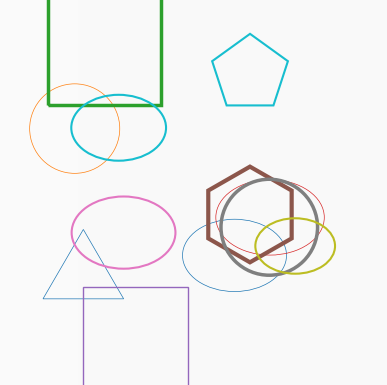[{"shape": "oval", "thickness": 0.5, "radius": 0.67, "center": [0.605, 0.337]}, {"shape": "triangle", "thickness": 0.5, "radius": 0.6, "center": [0.215, 0.284]}, {"shape": "circle", "thickness": 0.5, "radius": 0.58, "center": [0.193, 0.666]}, {"shape": "square", "thickness": 2.5, "radius": 0.73, "center": [0.269, 0.873]}, {"shape": "oval", "thickness": 0.5, "radius": 0.7, "center": [0.697, 0.435]}, {"shape": "square", "thickness": 1, "radius": 0.68, "center": [0.35, 0.117]}, {"shape": "hexagon", "thickness": 3, "radius": 0.62, "center": [0.645, 0.443]}, {"shape": "oval", "thickness": 1.5, "radius": 0.67, "center": [0.319, 0.396]}, {"shape": "circle", "thickness": 2.5, "radius": 0.62, "center": [0.695, 0.41]}, {"shape": "oval", "thickness": 1.5, "radius": 0.51, "center": [0.762, 0.361]}, {"shape": "oval", "thickness": 1.5, "radius": 0.61, "center": [0.306, 0.668]}, {"shape": "pentagon", "thickness": 1.5, "radius": 0.51, "center": [0.645, 0.809]}]